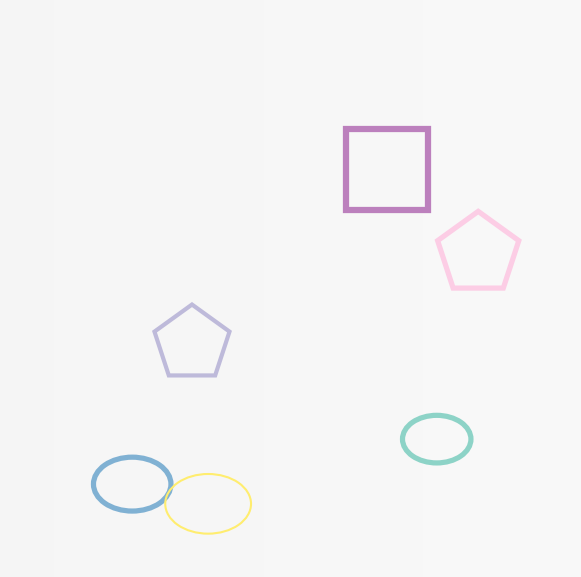[{"shape": "oval", "thickness": 2.5, "radius": 0.29, "center": [0.751, 0.239]}, {"shape": "pentagon", "thickness": 2, "radius": 0.34, "center": [0.33, 0.404]}, {"shape": "oval", "thickness": 2.5, "radius": 0.33, "center": [0.227, 0.161]}, {"shape": "pentagon", "thickness": 2.5, "radius": 0.37, "center": [0.823, 0.56]}, {"shape": "square", "thickness": 3, "radius": 0.35, "center": [0.666, 0.705]}, {"shape": "oval", "thickness": 1, "radius": 0.37, "center": [0.358, 0.127]}]